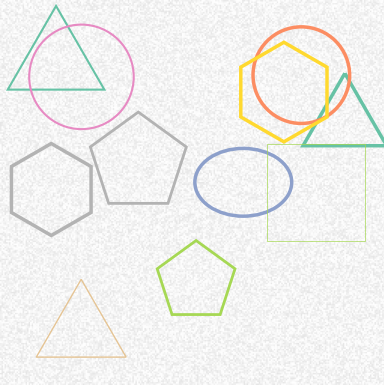[{"shape": "triangle", "thickness": 1.5, "radius": 0.72, "center": [0.146, 0.84]}, {"shape": "triangle", "thickness": 2.5, "radius": 0.63, "center": [0.896, 0.684]}, {"shape": "circle", "thickness": 2.5, "radius": 0.63, "center": [0.783, 0.805]}, {"shape": "oval", "thickness": 2.5, "radius": 0.63, "center": [0.632, 0.527]}, {"shape": "circle", "thickness": 1.5, "radius": 0.68, "center": [0.212, 0.8]}, {"shape": "pentagon", "thickness": 2, "radius": 0.53, "center": [0.509, 0.269]}, {"shape": "square", "thickness": 0.5, "radius": 0.63, "center": [0.82, 0.5]}, {"shape": "hexagon", "thickness": 2.5, "radius": 0.65, "center": [0.737, 0.761]}, {"shape": "triangle", "thickness": 1, "radius": 0.67, "center": [0.211, 0.14]}, {"shape": "hexagon", "thickness": 2.5, "radius": 0.6, "center": [0.133, 0.508]}, {"shape": "pentagon", "thickness": 2, "radius": 0.66, "center": [0.359, 0.578]}]